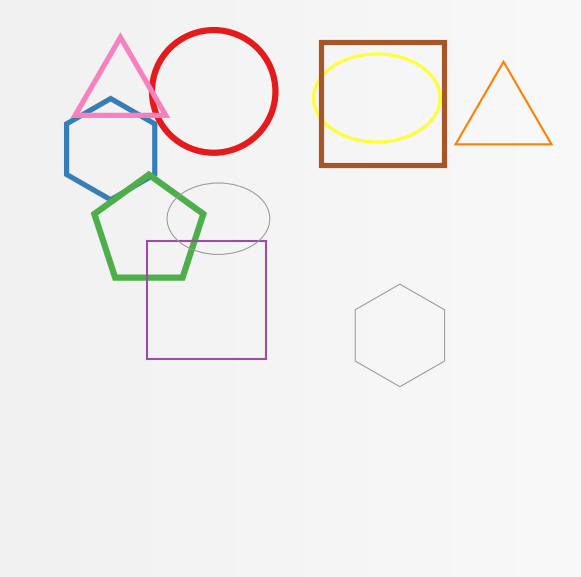[{"shape": "circle", "thickness": 3, "radius": 0.53, "center": [0.368, 0.841]}, {"shape": "hexagon", "thickness": 2.5, "radius": 0.44, "center": [0.19, 0.741]}, {"shape": "pentagon", "thickness": 3, "radius": 0.49, "center": [0.256, 0.598]}, {"shape": "square", "thickness": 1, "radius": 0.51, "center": [0.355, 0.48]}, {"shape": "triangle", "thickness": 1, "radius": 0.48, "center": [0.866, 0.797]}, {"shape": "oval", "thickness": 1.5, "radius": 0.54, "center": [0.648, 0.829]}, {"shape": "square", "thickness": 2.5, "radius": 0.53, "center": [0.658, 0.82]}, {"shape": "triangle", "thickness": 2.5, "radius": 0.45, "center": [0.207, 0.844]}, {"shape": "oval", "thickness": 0.5, "radius": 0.44, "center": [0.376, 0.62]}, {"shape": "hexagon", "thickness": 0.5, "radius": 0.44, "center": [0.688, 0.418]}]